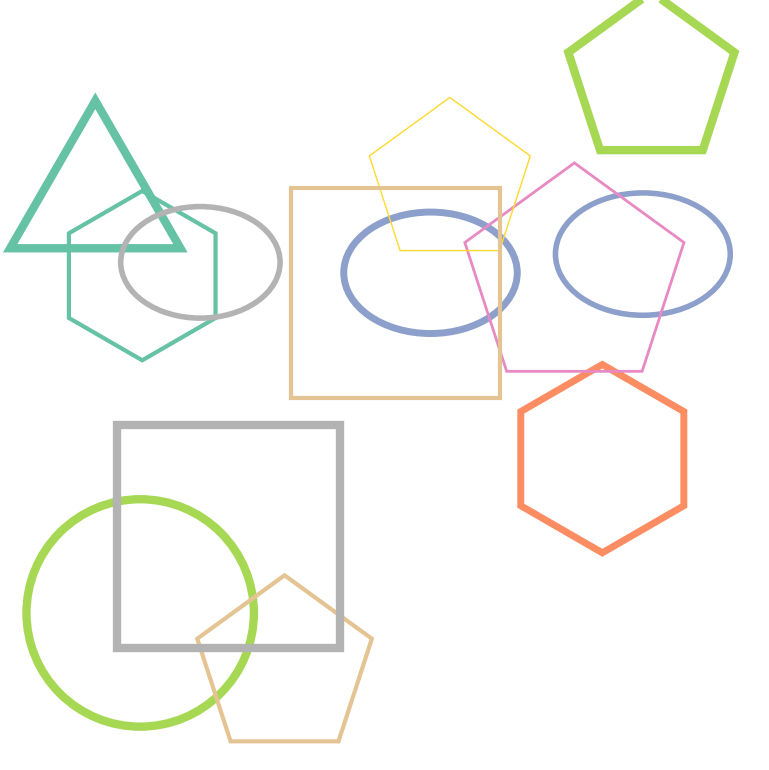[{"shape": "triangle", "thickness": 3, "radius": 0.64, "center": [0.124, 0.741]}, {"shape": "hexagon", "thickness": 1.5, "radius": 0.55, "center": [0.185, 0.642]}, {"shape": "hexagon", "thickness": 2.5, "radius": 0.61, "center": [0.782, 0.404]}, {"shape": "oval", "thickness": 2, "radius": 0.57, "center": [0.835, 0.67]}, {"shape": "oval", "thickness": 2.5, "radius": 0.56, "center": [0.559, 0.646]}, {"shape": "pentagon", "thickness": 1, "radius": 0.75, "center": [0.746, 0.639]}, {"shape": "circle", "thickness": 3, "radius": 0.74, "center": [0.182, 0.204]}, {"shape": "pentagon", "thickness": 3, "radius": 0.57, "center": [0.846, 0.897]}, {"shape": "pentagon", "thickness": 0.5, "radius": 0.55, "center": [0.584, 0.763]}, {"shape": "square", "thickness": 1.5, "radius": 0.68, "center": [0.514, 0.619]}, {"shape": "pentagon", "thickness": 1.5, "radius": 0.6, "center": [0.37, 0.134]}, {"shape": "oval", "thickness": 2, "radius": 0.52, "center": [0.26, 0.659]}, {"shape": "square", "thickness": 3, "radius": 0.72, "center": [0.296, 0.303]}]